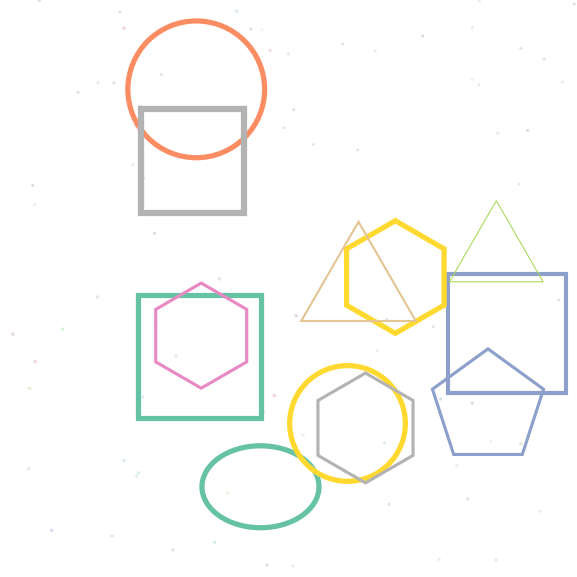[{"shape": "oval", "thickness": 2.5, "radius": 0.51, "center": [0.451, 0.156]}, {"shape": "square", "thickness": 2.5, "radius": 0.53, "center": [0.346, 0.382]}, {"shape": "circle", "thickness": 2.5, "radius": 0.59, "center": [0.34, 0.844]}, {"shape": "square", "thickness": 2, "radius": 0.51, "center": [0.878, 0.421]}, {"shape": "pentagon", "thickness": 1.5, "radius": 0.51, "center": [0.845, 0.294]}, {"shape": "hexagon", "thickness": 1.5, "radius": 0.45, "center": [0.348, 0.418]}, {"shape": "triangle", "thickness": 0.5, "radius": 0.47, "center": [0.859, 0.558]}, {"shape": "circle", "thickness": 2.5, "radius": 0.5, "center": [0.602, 0.266]}, {"shape": "hexagon", "thickness": 2.5, "radius": 0.49, "center": [0.685, 0.519]}, {"shape": "triangle", "thickness": 1, "radius": 0.57, "center": [0.621, 0.501]}, {"shape": "hexagon", "thickness": 1.5, "radius": 0.48, "center": [0.633, 0.258]}, {"shape": "square", "thickness": 3, "radius": 0.45, "center": [0.333, 0.72]}]